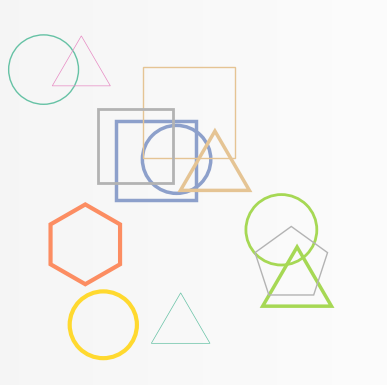[{"shape": "circle", "thickness": 1, "radius": 0.45, "center": [0.112, 0.819]}, {"shape": "triangle", "thickness": 0.5, "radius": 0.44, "center": [0.466, 0.152]}, {"shape": "hexagon", "thickness": 3, "radius": 0.52, "center": [0.22, 0.365]}, {"shape": "square", "thickness": 2.5, "radius": 0.51, "center": [0.403, 0.583]}, {"shape": "circle", "thickness": 2.5, "radius": 0.44, "center": [0.456, 0.586]}, {"shape": "triangle", "thickness": 0.5, "radius": 0.43, "center": [0.21, 0.82]}, {"shape": "circle", "thickness": 2, "radius": 0.46, "center": [0.726, 0.403]}, {"shape": "triangle", "thickness": 2.5, "radius": 0.51, "center": [0.767, 0.256]}, {"shape": "circle", "thickness": 3, "radius": 0.43, "center": [0.267, 0.156]}, {"shape": "square", "thickness": 1, "radius": 0.59, "center": [0.488, 0.709]}, {"shape": "triangle", "thickness": 2.5, "radius": 0.51, "center": [0.555, 0.557]}, {"shape": "square", "thickness": 2, "radius": 0.48, "center": [0.349, 0.621]}, {"shape": "pentagon", "thickness": 1, "radius": 0.49, "center": [0.752, 0.313]}]